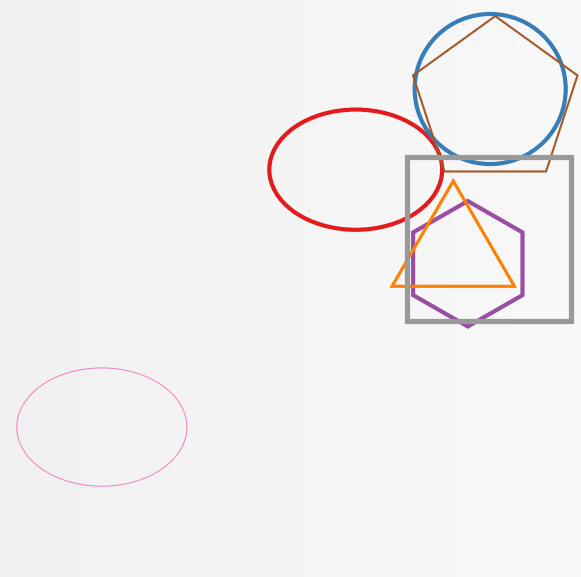[{"shape": "oval", "thickness": 2, "radius": 0.74, "center": [0.612, 0.705]}, {"shape": "circle", "thickness": 2, "radius": 0.65, "center": [0.843, 0.845]}, {"shape": "hexagon", "thickness": 2, "radius": 0.54, "center": [0.805, 0.542]}, {"shape": "triangle", "thickness": 1.5, "radius": 0.61, "center": [0.78, 0.564]}, {"shape": "pentagon", "thickness": 1, "radius": 0.74, "center": [0.852, 0.823]}, {"shape": "oval", "thickness": 0.5, "radius": 0.73, "center": [0.175, 0.26]}, {"shape": "square", "thickness": 2.5, "radius": 0.71, "center": [0.841, 0.585]}]